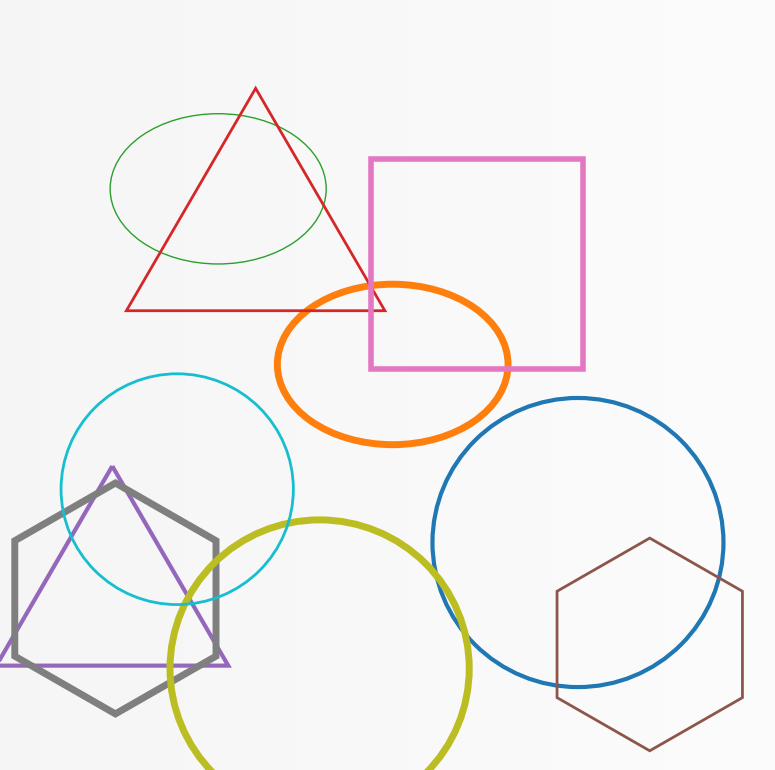[{"shape": "circle", "thickness": 1.5, "radius": 0.94, "center": [0.746, 0.295]}, {"shape": "oval", "thickness": 2.5, "radius": 0.74, "center": [0.507, 0.527]}, {"shape": "oval", "thickness": 0.5, "radius": 0.7, "center": [0.282, 0.755]}, {"shape": "triangle", "thickness": 1, "radius": 0.96, "center": [0.33, 0.693]}, {"shape": "triangle", "thickness": 1.5, "radius": 0.86, "center": [0.145, 0.222]}, {"shape": "hexagon", "thickness": 1, "radius": 0.69, "center": [0.838, 0.163]}, {"shape": "square", "thickness": 2, "radius": 0.68, "center": [0.615, 0.657]}, {"shape": "hexagon", "thickness": 2.5, "radius": 0.75, "center": [0.149, 0.223]}, {"shape": "circle", "thickness": 2.5, "radius": 0.97, "center": [0.412, 0.132]}, {"shape": "circle", "thickness": 1, "radius": 0.75, "center": [0.229, 0.365]}]